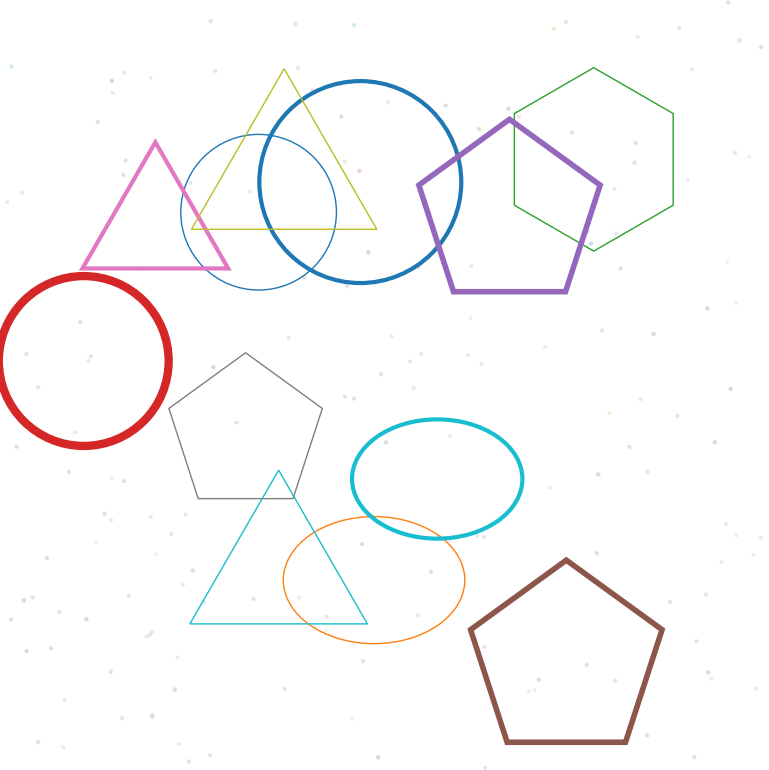[{"shape": "circle", "thickness": 1.5, "radius": 0.66, "center": [0.468, 0.764]}, {"shape": "circle", "thickness": 0.5, "radius": 0.51, "center": [0.336, 0.724]}, {"shape": "oval", "thickness": 0.5, "radius": 0.59, "center": [0.486, 0.247]}, {"shape": "hexagon", "thickness": 0.5, "radius": 0.6, "center": [0.771, 0.793]}, {"shape": "circle", "thickness": 3, "radius": 0.55, "center": [0.109, 0.531]}, {"shape": "pentagon", "thickness": 2, "radius": 0.62, "center": [0.662, 0.721]}, {"shape": "pentagon", "thickness": 2, "radius": 0.65, "center": [0.735, 0.142]}, {"shape": "triangle", "thickness": 1.5, "radius": 0.55, "center": [0.202, 0.706]}, {"shape": "pentagon", "thickness": 0.5, "radius": 0.52, "center": [0.319, 0.437]}, {"shape": "triangle", "thickness": 0.5, "radius": 0.69, "center": [0.369, 0.772]}, {"shape": "oval", "thickness": 1.5, "radius": 0.55, "center": [0.568, 0.378]}, {"shape": "triangle", "thickness": 0.5, "radius": 0.67, "center": [0.362, 0.256]}]